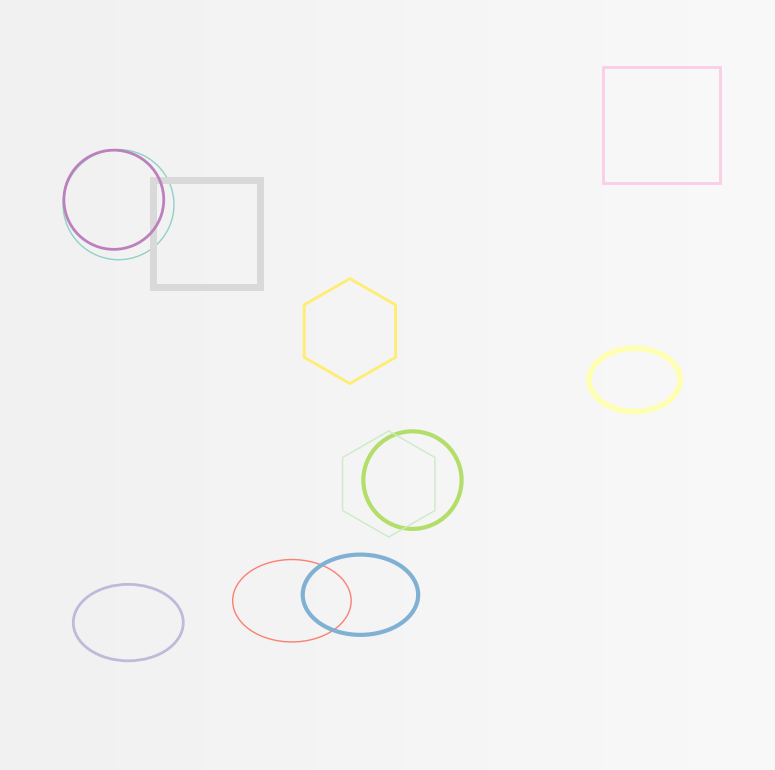[{"shape": "circle", "thickness": 0.5, "radius": 0.36, "center": [0.153, 0.734]}, {"shape": "oval", "thickness": 2, "radius": 0.29, "center": [0.819, 0.507]}, {"shape": "oval", "thickness": 1, "radius": 0.35, "center": [0.166, 0.191]}, {"shape": "oval", "thickness": 0.5, "radius": 0.38, "center": [0.377, 0.22]}, {"shape": "oval", "thickness": 1.5, "radius": 0.37, "center": [0.465, 0.228]}, {"shape": "circle", "thickness": 1.5, "radius": 0.32, "center": [0.532, 0.376]}, {"shape": "square", "thickness": 1, "radius": 0.38, "center": [0.854, 0.837]}, {"shape": "square", "thickness": 2.5, "radius": 0.35, "center": [0.266, 0.696]}, {"shape": "circle", "thickness": 1, "radius": 0.32, "center": [0.147, 0.741]}, {"shape": "hexagon", "thickness": 0.5, "radius": 0.34, "center": [0.502, 0.371]}, {"shape": "hexagon", "thickness": 1, "radius": 0.34, "center": [0.451, 0.57]}]